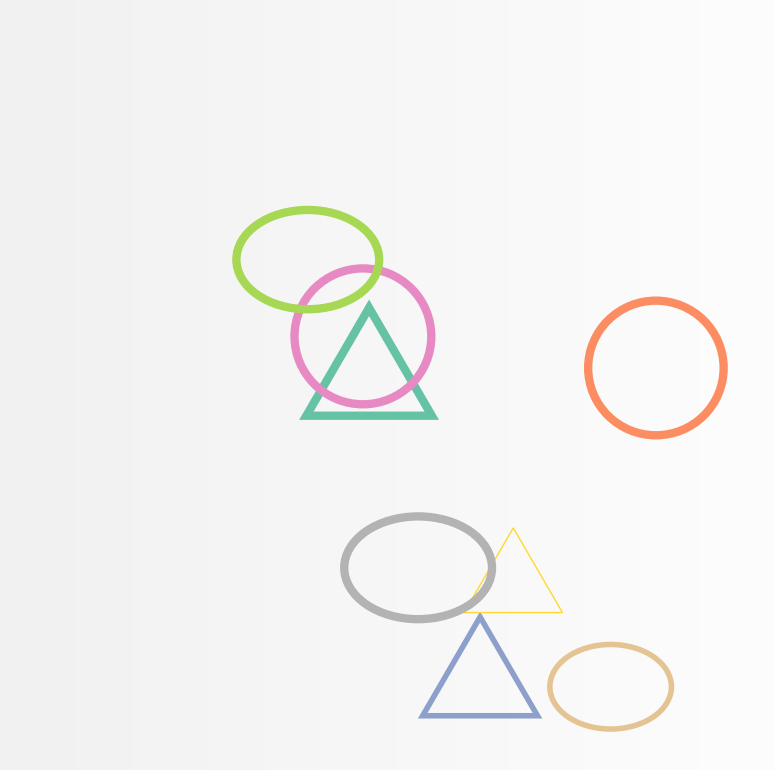[{"shape": "triangle", "thickness": 3, "radius": 0.47, "center": [0.476, 0.507]}, {"shape": "circle", "thickness": 3, "radius": 0.44, "center": [0.846, 0.522]}, {"shape": "triangle", "thickness": 2, "radius": 0.43, "center": [0.619, 0.113]}, {"shape": "circle", "thickness": 3, "radius": 0.44, "center": [0.468, 0.563]}, {"shape": "oval", "thickness": 3, "radius": 0.46, "center": [0.397, 0.663]}, {"shape": "triangle", "thickness": 0.5, "radius": 0.37, "center": [0.662, 0.241]}, {"shape": "oval", "thickness": 2, "radius": 0.39, "center": [0.788, 0.108]}, {"shape": "oval", "thickness": 3, "radius": 0.48, "center": [0.54, 0.263]}]